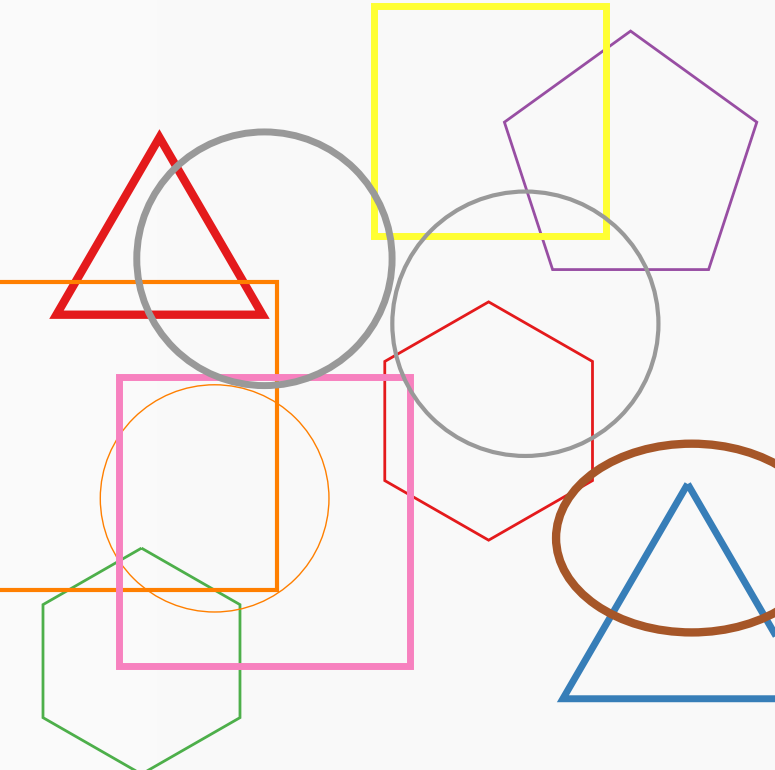[{"shape": "triangle", "thickness": 3, "radius": 0.77, "center": [0.206, 0.668]}, {"shape": "hexagon", "thickness": 1, "radius": 0.77, "center": [0.63, 0.453]}, {"shape": "triangle", "thickness": 2.5, "radius": 0.93, "center": [0.887, 0.185]}, {"shape": "hexagon", "thickness": 1, "radius": 0.73, "center": [0.183, 0.141]}, {"shape": "pentagon", "thickness": 1, "radius": 0.86, "center": [0.814, 0.788]}, {"shape": "square", "thickness": 1.5, "radius": 1.0, "center": [0.158, 0.433]}, {"shape": "circle", "thickness": 0.5, "radius": 0.74, "center": [0.277, 0.353]}, {"shape": "square", "thickness": 2.5, "radius": 0.75, "center": [0.632, 0.843]}, {"shape": "oval", "thickness": 3, "radius": 0.88, "center": [0.893, 0.301]}, {"shape": "square", "thickness": 2.5, "radius": 0.94, "center": [0.342, 0.322]}, {"shape": "circle", "thickness": 2.5, "radius": 0.82, "center": [0.341, 0.664]}, {"shape": "circle", "thickness": 1.5, "radius": 0.86, "center": [0.678, 0.58]}]